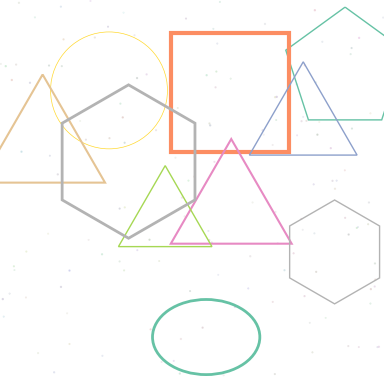[{"shape": "oval", "thickness": 2, "radius": 0.7, "center": [0.536, 0.125]}, {"shape": "pentagon", "thickness": 1, "radius": 0.81, "center": [0.896, 0.82]}, {"shape": "square", "thickness": 3, "radius": 0.77, "center": [0.597, 0.76]}, {"shape": "triangle", "thickness": 1, "radius": 0.81, "center": [0.788, 0.678]}, {"shape": "triangle", "thickness": 1.5, "radius": 0.91, "center": [0.601, 0.458]}, {"shape": "triangle", "thickness": 1, "radius": 0.7, "center": [0.429, 0.43]}, {"shape": "circle", "thickness": 0.5, "radius": 0.76, "center": [0.283, 0.765]}, {"shape": "triangle", "thickness": 1.5, "radius": 0.94, "center": [0.111, 0.619]}, {"shape": "hexagon", "thickness": 2, "radius": 1.0, "center": [0.334, 0.58]}, {"shape": "hexagon", "thickness": 1, "radius": 0.67, "center": [0.869, 0.346]}]